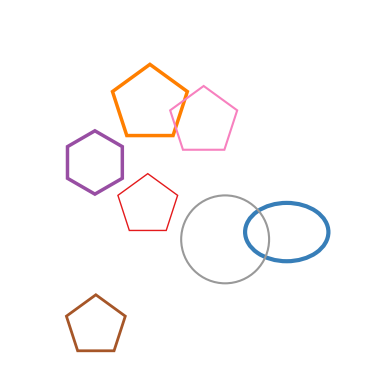[{"shape": "pentagon", "thickness": 1, "radius": 0.41, "center": [0.384, 0.467]}, {"shape": "oval", "thickness": 3, "radius": 0.54, "center": [0.745, 0.397]}, {"shape": "hexagon", "thickness": 2.5, "radius": 0.41, "center": [0.247, 0.578]}, {"shape": "pentagon", "thickness": 2.5, "radius": 0.51, "center": [0.389, 0.731]}, {"shape": "pentagon", "thickness": 2, "radius": 0.4, "center": [0.249, 0.154]}, {"shape": "pentagon", "thickness": 1.5, "radius": 0.46, "center": [0.529, 0.685]}, {"shape": "circle", "thickness": 1.5, "radius": 0.57, "center": [0.585, 0.378]}]